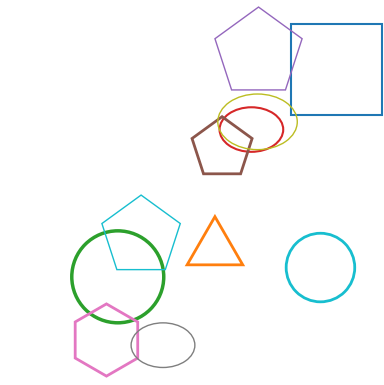[{"shape": "square", "thickness": 1.5, "radius": 0.59, "center": [0.874, 0.82]}, {"shape": "triangle", "thickness": 2, "radius": 0.42, "center": [0.558, 0.354]}, {"shape": "circle", "thickness": 2.5, "radius": 0.6, "center": [0.306, 0.281]}, {"shape": "oval", "thickness": 1.5, "radius": 0.41, "center": [0.653, 0.664]}, {"shape": "pentagon", "thickness": 1, "radius": 0.59, "center": [0.671, 0.863]}, {"shape": "pentagon", "thickness": 2, "radius": 0.41, "center": [0.577, 0.615]}, {"shape": "hexagon", "thickness": 2, "radius": 0.47, "center": [0.277, 0.117]}, {"shape": "oval", "thickness": 1, "radius": 0.41, "center": [0.423, 0.103]}, {"shape": "oval", "thickness": 1, "radius": 0.52, "center": [0.669, 0.684]}, {"shape": "pentagon", "thickness": 1, "radius": 0.54, "center": [0.366, 0.386]}, {"shape": "circle", "thickness": 2, "radius": 0.45, "center": [0.832, 0.305]}]